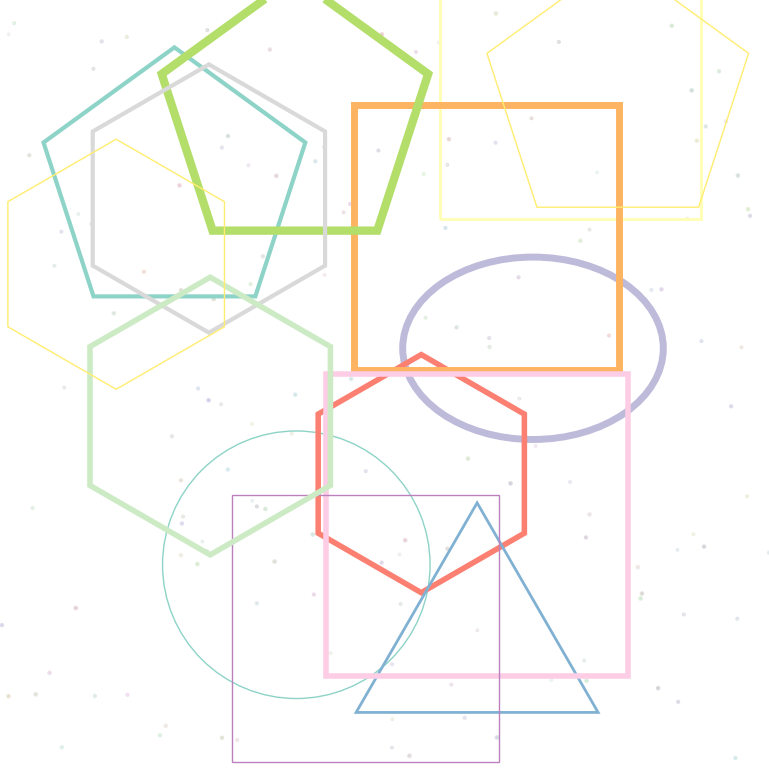[{"shape": "circle", "thickness": 0.5, "radius": 0.87, "center": [0.385, 0.267]}, {"shape": "pentagon", "thickness": 1.5, "radius": 0.89, "center": [0.227, 0.76]}, {"shape": "square", "thickness": 1, "radius": 0.85, "center": [0.741, 0.884]}, {"shape": "oval", "thickness": 2.5, "radius": 0.85, "center": [0.692, 0.548]}, {"shape": "hexagon", "thickness": 2, "radius": 0.77, "center": [0.547, 0.385]}, {"shape": "triangle", "thickness": 1, "radius": 0.91, "center": [0.62, 0.165]}, {"shape": "square", "thickness": 2.5, "radius": 0.86, "center": [0.632, 0.692]}, {"shape": "pentagon", "thickness": 3, "radius": 0.91, "center": [0.383, 0.848]}, {"shape": "square", "thickness": 2, "radius": 0.98, "center": [0.619, 0.318]}, {"shape": "hexagon", "thickness": 1.5, "radius": 0.87, "center": [0.271, 0.742]}, {"shape": "square", "thickness": 0.5, "radius": 0.87, "center": [0.475, 0.183]}, {"shape": "hexagon", "thickness": 2, "radius": 0.9, "center": [0.273, 0.46]}, {"shape": "pentagon", "thickness": 0.5, "radius": 0.89, "center": [0.802, 0.875]}, {"shape": "hexagon", "thickness": 0.5, "radius": 0.81, "center": [0.151, 0.657]}]